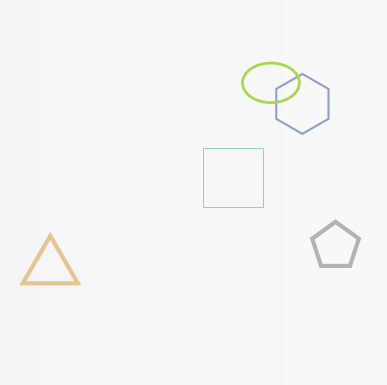[{"shape": "square", "thickness": 0.5, "radius": 0.38, "center": [0.601, 0.539]}, {"shape": "hexagon", "thickness": 1.5, "radius": 0.39, "center": [0.78, 0.73]}, {"shape": "oval", "thickness": 2, "radius": 0.37, "center": [0.699, 0.785]}, {"shape": "triangle", "thickness": 3, "radius": 0.41, "center": [0.13, 0.305]}, {"shape": "pentagon", "thickness": 3, "radius": 0.32, "center": [0.866, 0.361]}]